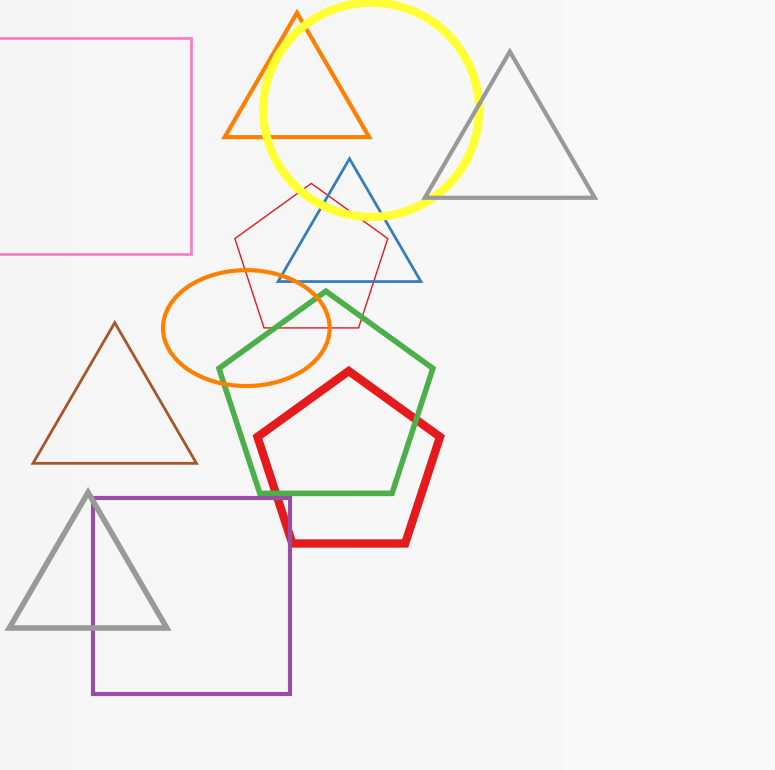[{"shape": "pentagon", "thickness": 0.5, "radius": 0.52, "center": [0.402, 0.658]}, {"shape": "pentagon", "thickness": 3, "radius": 0.62, "center": [0.45, 0.394]}, {"shape": "triangle", "thickness": 1, "radius": 0.53, "center": [0.451, 0.688]}, {"shape": "pentagon", "thickness": 2, "radius": 0.73, "center": [0.421, 0.477]}, {"shape": "square", "thickness": 1.5, "radius": 0.64, "center": [0.247, 0.225]}, {"shape": "triangle", "thickness": 1.5, "radius": 0.54, "center": [0.383, 0.876]}, {"shape": "oval", "thickness": 1.5, "radius": 0.54, "center": [0.318, 0.574]}, {"shape": "circle", "thickness": 3, "radius": 0.7, "center": [0.479, 0.857]}, {"shape": "triangle", "thickness": 1, "radius": 0.61, "center": [0.148, 0.459]}, {"shape": "square", "thickness": 1, "radius": 0.7, "center": [0.107, 0.81]}, {"shape": "triangle", "thickness": 2, "radius": 0.59, "center": [0.114, 0.243]}, {"shape": "triangle", "thickness": 1.5, "radius": 0.63, "center": [0.658, 0.806]}]